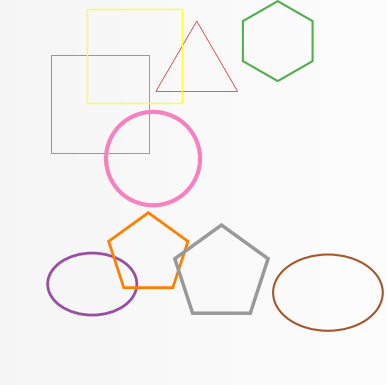[{"shape": "triangle", "thickness": 0.5, "radius": 0.61, "center": [0.508, 0.823]}, {"shape": "square", "thickness": 0.5, "radius": 0.64, "center": [0.258, 0.731]}, {"shape": "hexagon", "thickness": 1.5, "radius": 0.52, "center": [0.717, 0.893]}, {"shape": "oval", "thickness": 2, "radius": 0.58, "center": [0.238, 0.262]}, {"shape": "pentagon", "thickness": 2, "radius": 0.54, "center": [0.383, 0.34]}, {"shape": "square", "thickness": 1, "radius": 0.61, "center": [0.347, 0.855]}, {"shape": "oval", "thickness": 1.5, "radius": 0.71, "center": [0.846, 0.24]}, {"shape": "circle", "thickness": 3, "radius": 0.61, "center": [0.395, 0.588]}, {"shape": "pentagon", "thickness": 2.5, "radius": 0.63, "center": [0.572, 0.289]}]